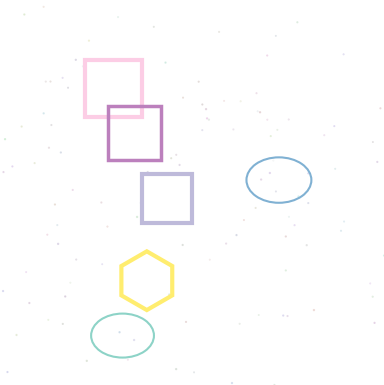[{"shape": "oval", "thickness": 1.5, "radius": 0.41, "center": [0.318, 0.128]}, {"shape": "square", "thickness": 3, "radius": 0.32, "center": [0.434, 0.485]}, {"shape": "oval", "thickness": 1.5, "radius": 0.42, "center": [0.724, 0.532]}, {"shape": "square", "thickness": 3, "radius": 0.37, "center": [0.294, 0.771]}, {"shape": "square", "thickness": 2.5, "radius": 0.35, "center": [0.35, 0.655]}, {"shape": "hexagon", "thickness": 3, "radius": 0.38, "center": [0.381, 0.271]}]